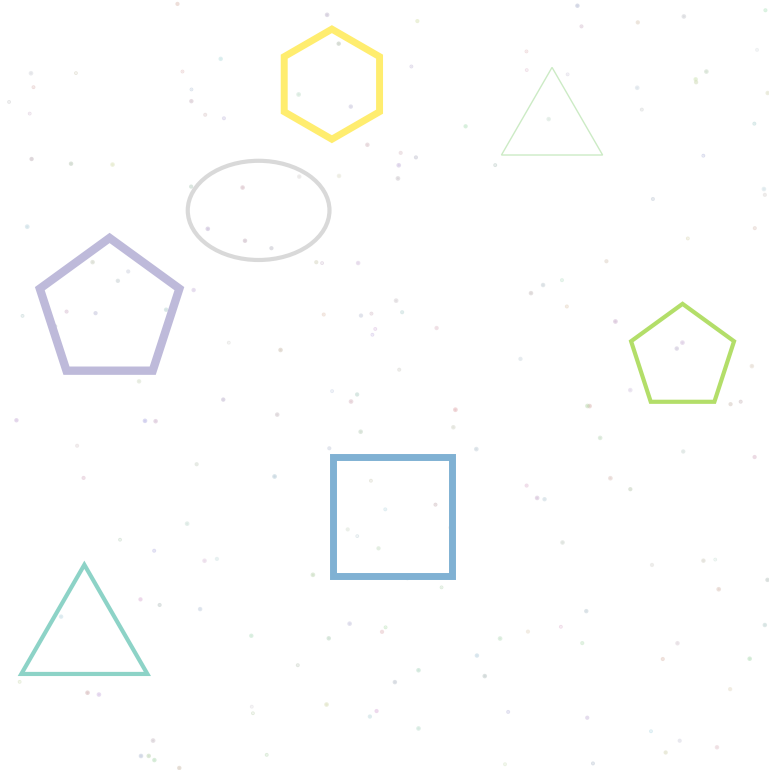[{"shape": "triangle", "thickness": 1.5, "radius": 0.47, "center": [0.11, 0.172]}, {"shape": "pentagon", "thickness": 3, "radius": 0.48, "center": [0.142, 0.596]}, {"shape": "square", "thickness": 2.5, "radius": 0.39, "center": [0.51, 0.329]}, {"shape": "pentagon", "thickness": 1.5, "radius": 0.35, "center": [0.886, 0.535]}, {"shape": "oval", "thickness": 1.5, "radius": 0.46, "center": [0.336, 0.727]}, {"shape": "triangle", "thickness": 0.5, "radius": 0.38, "center": [0.717, 0.837]}, {"shape": "hexagon", "thickness": 2.5, "radius": 0.36, "center": [0.431, 0.891]}]